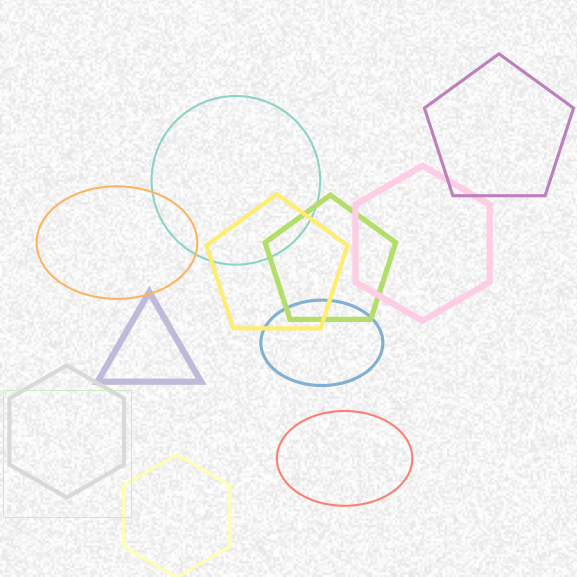[{"shape": "circle", "thickness": 1, "radius": 0.73, "center": [0.408, 0.687]}, {"shape": "hexagon", "thickness": 1.5, "radius": 0.53, "center": [0.306, 0.106]}, {"shape": "triangle", "thickness": 3, "radius": 0.52, "center": [0.259, 0.39]}, {"shape": "oval", "thickness": 1, "radius": 0.59, "center": [0.597, 0.205]}, {"shape": "oval", "thickness": 1.5, "radius": 0.53, "center": [0.557, 0.405]}, {"shape": "oval", "thickness": 1, "radius": 0.7, "center": [0.203, 0.579]}, {"shape": "pentagon", "thickness": 2.5, "radius": 0.59, "center": [0.572, 0.542]}, {"shape": "hexagon", "thickness": 3, "radius": 0.67, "center": [0.732, 0.578]}, {"shape": "hexagon", "thickness": 2, "radius": 0.57, "center": [0.116, 0.252]}, {"shape": "pentagon", "thickness": 1.5, "radius": 0.68, "center": [0.864, 0.77]}, {"shape": "square", "thickness": 0.5, "radius": 0.55, "center": [0.116, 0.214]}, {"shape": "pentagon", "thickness": 2, "radius": 0.64, "center": [0.48, 0.534]}]